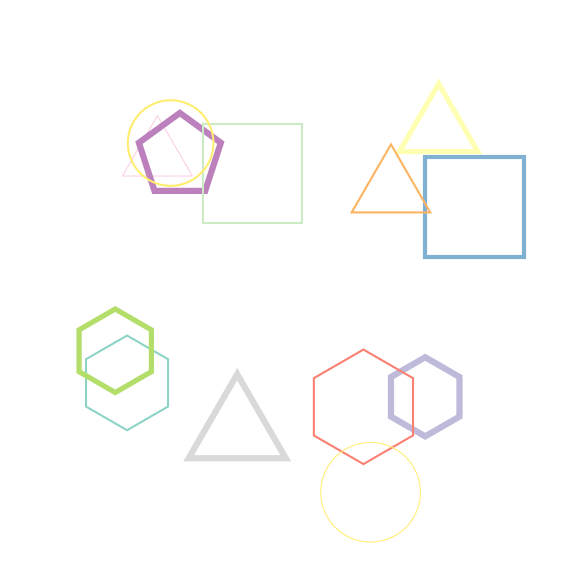[{"shape": "hexagon", "thickness": 1, "radius": 0.41, "center": [0.22, 0.336]}, {"shape": "triangle", "thickness": 2.5, "radius": 0.39, "center": [0.76, 0.776]}, {"shape": "hexagon", "thickness": 3, "radius": 0.34, "center": [0.736, 0.312]}, {"shape": "hexagon", "thickness": 1, "radius": 0.5, "center": [0.629, 0.295]}, {"shape": "square", "thickness": 2, "radius": 0.43, "center": [0.822, 0.641]}, {"shape": "triangle", "thickness": 1, "radius": 0.39, "center": [0.677, 0.671]}, {"shape": "hexagon", "thickness": 2.5, "radius": 0.36, "center": [0.2, 0.392]}, {"shape": "triangle", "thickness": 0.5, "radius": 0.35, "center": [0.273, 0.729]}, {"shape": "triangle", "thickness": 3, "radius": 0.49, "center": [0.411, 0.254]}, {"shape": "pentagon", "thickness": 3, "radius": 0.37, "center": [0.311, 0.729]}, {"shape": "square", "thickness": 1, "radius": 0.43, "center": [0.437, 0.698]}, {"shape": "circle", "thickness": 1, "radius": 0.37, "center": [0.295, 0.751]}, {"shape": "circle", "thickness": 0.5, "radius": 0.43, "center": [0.642, 0.147]}]